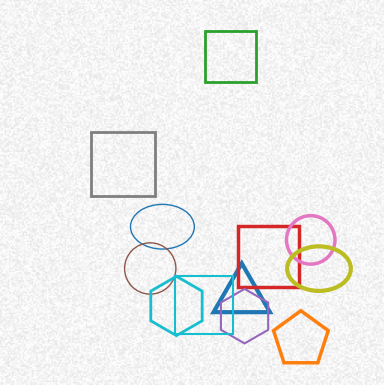[{"shape": "oval", "thickness": 1, "radius": 0.41, "center": [0.422, 0.411]}, {"shape": "triangle", "thickness": 3, "radius": 0.42, "center": [0.628, 0.231]}, {"shape": "pentagon", "thickness": 2.5, "radius": 0.37, "center": [0.782, 0.118]}, {"shape": "square", "thickness": 2, "radius": 0.33, "center": [0.599, 0.854]}, {"shape": "square", "thickness": 2.5, "radius": 0.4, "center": [0.697, 0.334]}, {"shape": "hexagon", "thickness": 1.5, "radius": 0.35, "center": [0.635, 0.179]}, {"shape": "circle", "thickness": 1, "radius": 0.33, "center": [0.39, 0.303]}, {"shape": "circle", "thickness": 2.5, "radius": 0.31, "center": [0.807, 0.377]}, {"shape": "square", "thickness": 2, "radius": 0.42, "center": [0.32, 0.573]}, {"shape": "oval", "thickness": 3, "radius": 0.41, "center": [0.829, 0.302]}, {"shape": "hexagon", "thickness": 2, "radius": 0.39, "center": [0.458, 0.205]}, {"shape": "square", "thickness": 1.5, "radius": 0.38, "center": [0.531, 0.208]}]